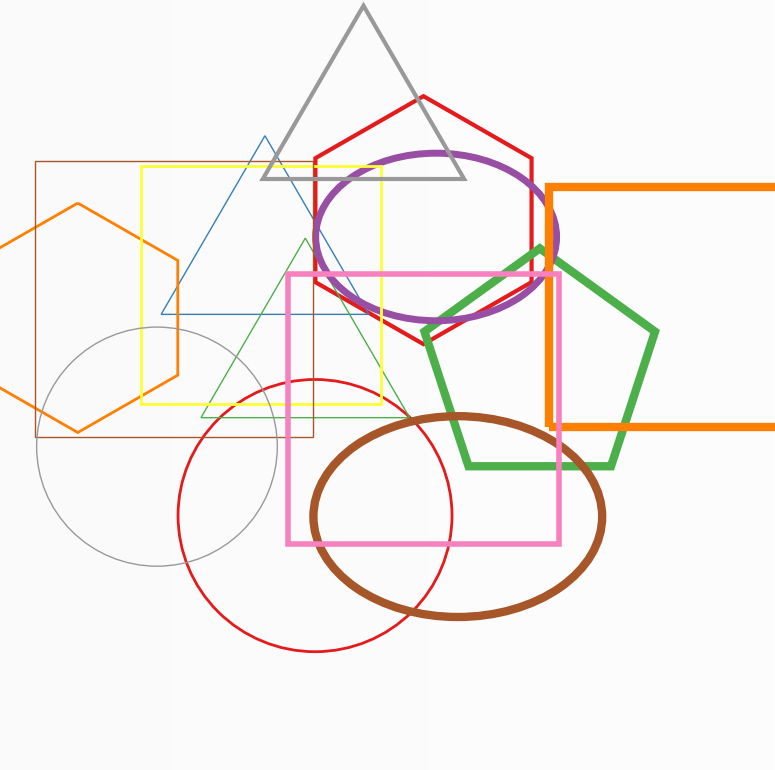[{"shape": "hexagon", "thickness": 1.5, "radius": 0.81, "center": [0.546, 0.714]}, {"shape": "circle", "thickness": 1, "radius": 0.88, "center": [0.406, 0.33]}, {"shape": "triangle", "thickness": 0.5, "radius": 0.77, "center": [0.342, 0.669]}, {"shape": "pentagon", "thickness": 3, "radius": 0.78, "center": [0.696, 0.521]}, {"shape": "triangle", "thickness": 0.5, "radius": 0.78, "center": [0.394, 0.535]}, {"shape": "oval", "thickness": 2.5, "radius": 0.78, "center": [0.563, 0.692]}, {"shape": "square", "thickness": 3, "radius": 0.78, "center": [0.865, 0.601]}, {"shape": "hexagon", "thickness": 1, "radius": 0.74, "center": [0.1, 0.587]}, {"shape": "square", "thickness": 1, "radius": 0.77, "center": [0.337, 0.63]}, {"shape": "square", "thickness": 0.5, "radius": 0.9, "center": [0.225, 0.612]}, {"shape": "oval", "thickness": 3, "radius": 0.93, "center": [0.591, 0.329]}, {"shape": "square", "thickness": 2, "radius": 0.88, "center": [0.547, 0.469]}, {"shape": "circle", "thickness": 0.5, "radius": 0.78, "center": [0.203, 0.42]}, {"shape": "triangle", "thickness": 1.5, "radius": 0.75, "center": [0.469, 0.843]}]